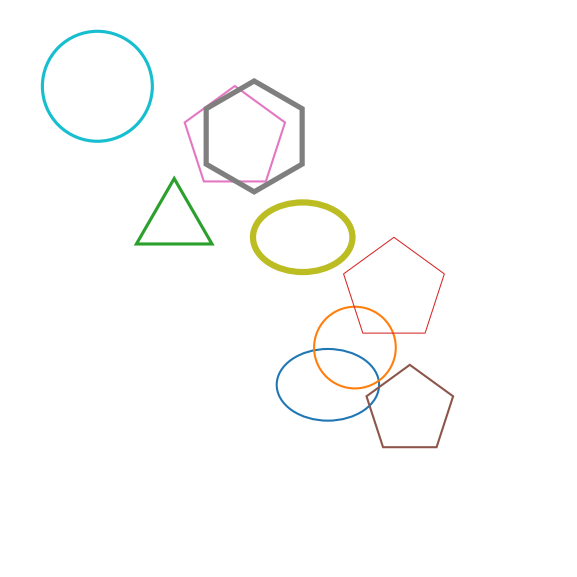[{"shape": "oval", "thickness": 1, "radius": 0.44, "center": [0.568, 0.333]}, {"shape": "circle", "thickness": 1, "radius": 0.35, "center": [0.615, 0.397]}, {"shape": "triangle", "thickness": 1.5, "radius": 0.38, "center": [0.302, 0.614]}, {"shape": "pentagon", "thickness": 0.5, "radius": 0.46, "center": [0.682, 0.497]}, {"shape": "pentagon", "thickness": 1, "radius": 0.39, "center": [0.71, 0.289]}, {"shape": "pentagon", "thickness": 1, "radius": 0.46, "center": [0.407, 0.759]}, {"shape": "hexagon", "thickness": 2.5, "radius": 0.48, "center": [0.44, 0.763]}, {"shape": "oval", "thickness": 3, "radius": 0.43, "center": [0.524, 0.588]}, {"shape": "circle", "thickness": 1.5, "radius": 0.48, "center": [0.169, 0.85]}]